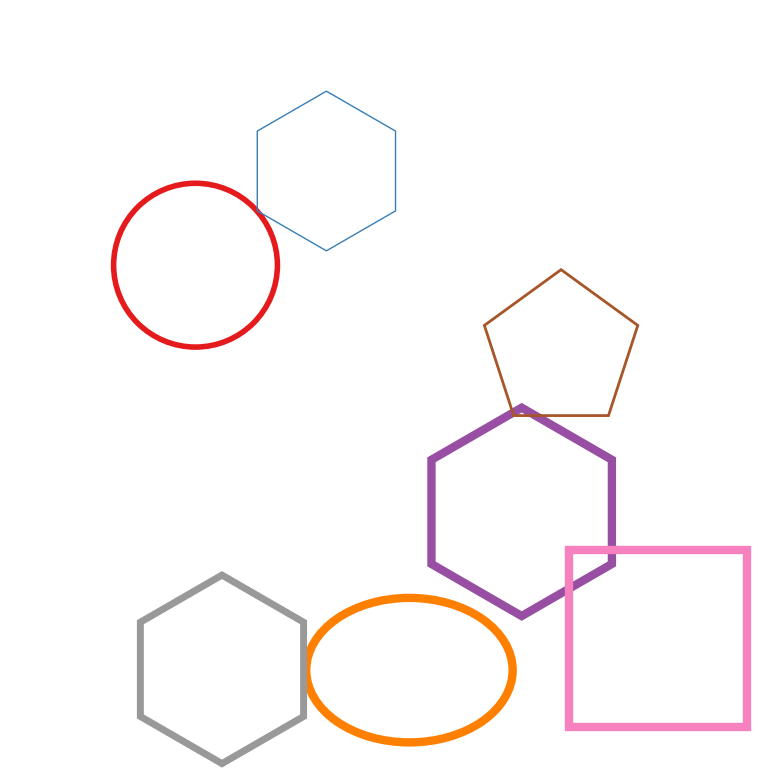[{"shape": "circle", "thickness": 2, "radius": 0.53, "center": [0.254, 0.656]}, {"shape": "hexagon", "thickness": 0.5, "radius": 0.52, "center": [0.424, 0.778]}, {"shape": "hexagon", "thickness": 3, "radius": 0.68, "center": [0.678, 0.335]}, {"shape": "oval", "thickness": 3, "radius": 0.67, "center": [0.532, 0.13]}, {"shape": "pentagon", "thickness": 1, "radius": 0.52, "center": [0.729, 0.545]}, {"shape": "square", "thickness": 3, "radius": 0.58, "center": [0.855, 0.171]}, {"shape": "hexagon", "thickness": 2.5, "radius": 0.61, "center": [0.288, 0.131]}]